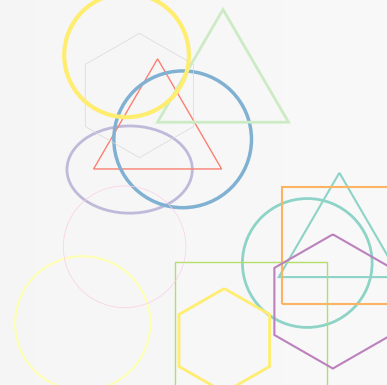[{"shape": "circle", "thickness": 2, "radius": 0.84, "center": [0.793, 0.317]}, {"shape": "triangle", "thickness": 1.5, "radius": 0.9, "center": [0.876, 0.371]}, {"shape": "circle", "thickness": 1.5, "radius": 0.87, "center": [0.213, 0.16]}, {"shape": "oval", "thickness": 2, "radius": 0.81, "center": [0.335, 0.56]}, {"shape": "triangle", "thickness": 1, "radius": 0.95, "center": [0.407, 0.656]}, {"shape": "circle", "thickness": 2.5, "radius": 0.89, "center": [0.471, 0.638]}, {"shape": "square", "thickness": 1.5, "radius": 0.76, "center": [0.88, 0.363]}, {"shape": "square", "thickness": 1, "radius": 0.98, "center": [0.649, 0.124]}, {"shape": "circle", "thickness": 0.5, "radius": 0.79, "center": [0.322, 0.359]}, {"shape": "hexagon", "thickness": 0.5, "radius": 0.81, "center": [0.36, 0.752]}, {"shape": "hexagon", "thickness": 1.5, "radius": 0.87, "center": [0.859, 0.217]}, {"shape": "triangle", "thickness": 2, "radius": 0.98, "center": [0.576, 0.78]}, {"shape": "hexagon", "thickness": 2, "radius": 0.67, "center": [0.579, 0.116]}, {"shape": "circle", "thickness": 3, "radius": 0.8, "center": [0.327, 0.857]}]